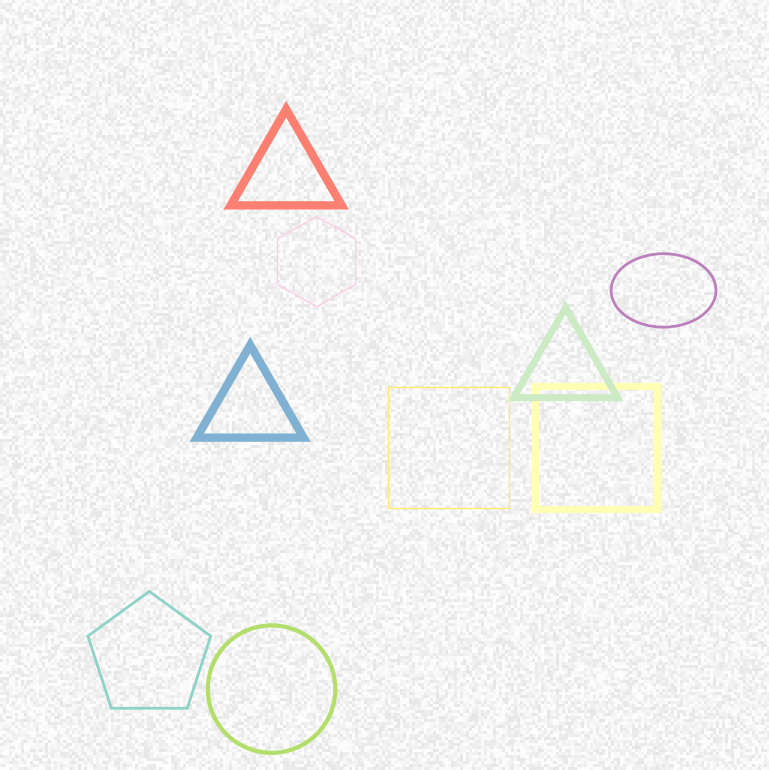[{"shape": "pentagon", "thickness": 1, "radius": 0.42, "center": [0.194, 0.148]}, {"shape": "square", "thickness": 2.5, "radius": 0.4, "center": [0.774, 0.419]}, {"shape": "triangle", "thickness": 3, "radius": 0.42, "center": [0.372, 0.775]}, {"shape": "triangle", "thickness": 3, "radius": 0.4, "center": [0.325, 0.472]}, {"shape": "circle", "thickness": 1.5, "radius": 0.41, "center": [0.353, 0.105]}, {"shape": "hexagon", "thickness": 0.5, "radius": 0.29, "center": [0.411, 0.66]}, {"shape": "oval", "thickness": 1, "radius": 0.34, "center": [0.862, 0.623]}, {"shape": "triangle", "thickness": 2.5, "radius": 0.39, "center": [0.735, 0.523]}, {"shape": "square", "thickness": 0.5, "radius": 0.39, "center": [0.582, 0.419]}]